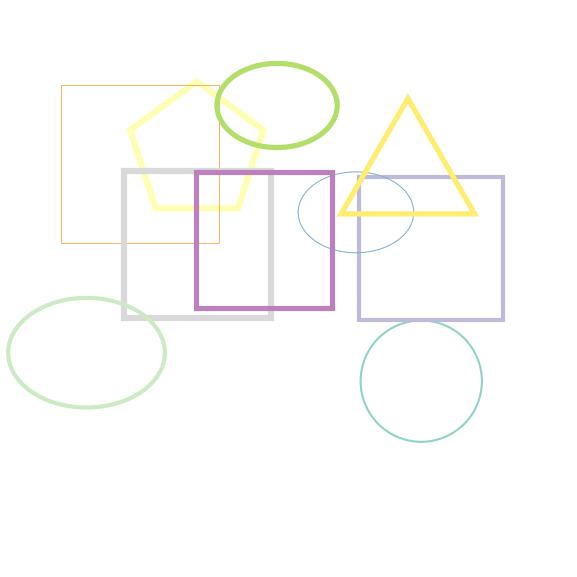[{"shape": "circle", "thickness": 1, "radius": 0.53, "center": [0.729, 0.339]}, {"shape": "pentagon", "thickness": 3, "radius": 0.61, "center": [0.341, 0.737]}, {"shape": "square", "thickness": 2, "radius": 0.62, "center": [0.747, 0.569]}, {"shape": "oval", "thickness": 0.5, "radius": 0.5, "center": [0.616, 0.631]}, {"shape": "square", "thickness": 0.5, "radius": 0.68, "center": [0.243, 0.715]}, {"shape": "oval", "thickness": 2.5, "radius": 0.52, "center": [0.48, 0.816]}, {"shape": "square", "thickness": 3, "radius": 0.64, "center": [0.343, 0.576]}, {"shape": "square", "thickness": 2.5, "radius": 0.59, "center": [0.458, 0.584]}, {"shape": "oval", "thickness": 2, "radius": 0.68, "center": [0.15, 0.388]}, {"shape": "triangle", "thickness": 2.5, "radius": 0.67, "center": [0.706, 0.695]}]